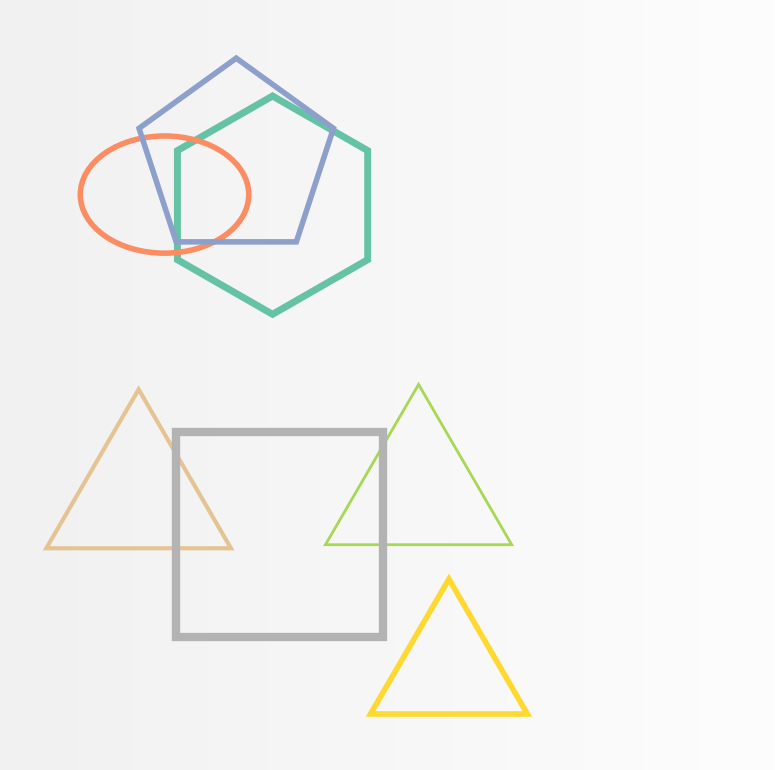[{"shape": "hexagon", "thickness": 2.5, "radius": 0.71, "center": [0.352, 0.734]}, {"shape": "oval", "thickness": 2, "radius": 0.54, "center": [0.212, 0.747]}, {"shape": "pentagon", "thickness": 2, "radius": 0.66, "center": [0.305, 0.793]}, {"shape": "triangle", "thickness": 1, "radius": 0.69, "center": [0.54, 0.362]}, {"shape": "triangle", "thickness": 2, "radius": 0.58, "center": [0.579, 0.131]}, {"shape": "triangle", "thickness": 1.5, "radius": 0.69, "center": [0.179, 0.357]}, {"shape": "square", "thickness": 3, "radius": 0.67, "center": [0.36, 0.306]}]